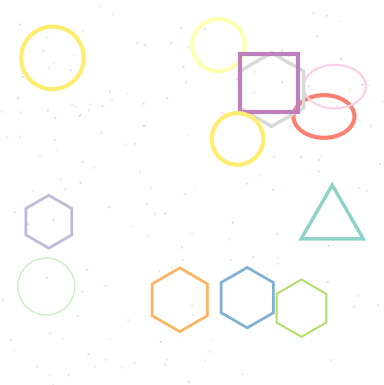[{"shape": "triangle", "thickness": 2.5, "radius": 0.47, "center": [0.863, 0.426]}, {"shape": "circle", "thickness": 3, "radius": 0.34, "center": [0.567, 0.883]}, {"shape": "hexagon", "thickness": 2, "radius": 0.34, "center": [0.127, 0.424]}, {"shape": "oval", "thickness": 3, "radius": 0.4, "center": [0.841, 0.697]}, {"shape": "hexagon", "thickness": 2, "radius": 0.39, "center": [0.642, 0.227]}, {"shape": "hexagon", "thickness": 2, "radius": 0.41, "center": [0.467, 0.221]}, {"shape": "hexagon", "thickness": 1.5, "radius": 0.37, "center": [0.783, 0.199]}, {"shape": "oval", "thickness": 1.5, "radius": 0.4, "center": [0.869, 0.775]}, {"shape": "hexagon", "thickness": 2.5, "radius": 0.48, "center": [0.706, 0.767]}, {"shape": "square", "thickness": 3, "radius": 0.38, "center": [0.699, 0.785]}, {"shape": "circle", "thickness": 1, "radius": 0.37, "center": [0.12, 0.256]}, {"shape": "circle", "thickness": 3, "radius": 0.34, "center": [0.617, 0.639]}, {"shape": "circle", "thickness": 3, "radius": 0.41, "center": [0.136, 0.85]}]